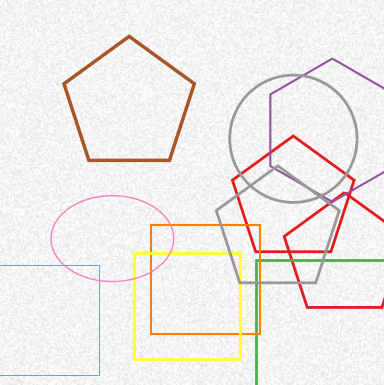[{"shape": "pentagon", "thickness": 2, "radius": 0.82, "center": [0.895, 0.335]}, {"shape": "pentagon", "thickness": 2, "radius": 0.83, "center": [0.762, 0.481]}, {"shape": "square", "thickness": 0.5, "radius": 0.71, "center": [0.114, 0.169]}, {"shape": "square", "thickness": 2, "radius": 0.89, "center": [0.843, 0.146]}, {"shape": "hexagon", "thickness": 1.5, "radius": 0.93, "center": [0.863, 0.662]}, {"shape": "square", "thickness": 1.5, "radius": 0.71, "center": [0.534, 0.274]}, {"shape": "square", "thickness": 2, "radius": 0.69, "center": [0.486, 0.205]}, {"shape": "pentagon", "thickness": 2.5, "radius": 0.89, "center": [0.335, 0.727]}, {"shape": "oval", "thickness": 1, "radius": 0.8, "center": [0.292, 0.38]}, {"shape": "pentagon", "thickness": 2, "radius": 0.84, "center": [0.721, 0.401]}, {"shape": "circle", "thickness": 2, "radius": 0.83, "center": [0.762, 0.64]}]